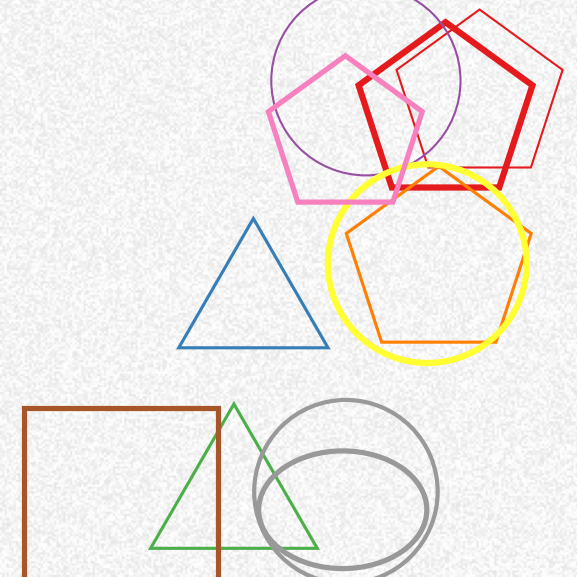[{"shape": "pentagon", "thickness": 3, "radius": 0.79, "center": [0.771, 0.802]}, {"shape": "pentagon", "thickness": 1, "radius": 0.76, "center": [0.83, 0.831]}, {"shape": "triangle", "thickness": 1.5, "radius": 0.75, "center": [0.439, 0.472]}, {"shape": "triangle", "thickness": 1.5, "radius": 0.83, "center": [0.405, 0.133]}, {"shape": "circle", "thickness": 1, "radius": 0.82, "center": [0.634, 0.859]}, {"shape": "pentagon", "thickness": 1.5, "radius": 0.84, "center": [0.76, 0.543]}, {"shape": "circle", "thickness": 3, "radius": 0.86, "center": [0.74, 0.543]}, {"shape": "square", "thickness": 2.5, "radius": 0.84, "center": [0.21, 0.124]}, {"shape": "pentagon", "thickness": 2.5, "radius": 0.7, "center": [0.598, 0.763]}, {"shape": "oval", "thickness": 2.5, "radius": 0.73, "center": [0.594, 0.116]}, {"shape": "circle", "thickness": 2, "radius": 0.79, "center": [0.599, 0.148]}]